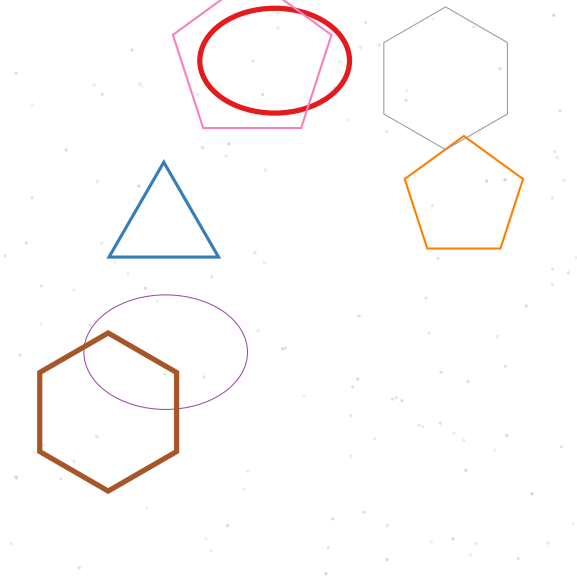[{"shape": "oval", "thickness": 2.5, "radius": 0.65, "center": [0.476, 0.894]}, {"shape": "triangle", "thickness": 1.5, "radius": 0.55, "center": [0.284, 0.609]}, {"shape": "oval", "thickness": 0.5, "radius": 0.71, "center": [0.287, 0.389]}, {"shape": "pentagon", "thickness": 1, "radius": 0.54, "center": [0.803, 0.656]}, {"shape": "hexagon", "thickness": 2.5, "radius": 0.68, "center": [0.187, 0.286]}, {"shape": "pentagon", "thickness": 1, "radius": 0.72, "center": [0.437, 0.894]}, {"shape": "hexagon", "thickness": 0.5, "radius": 0.62, "center": [0.772, 0.864]}]